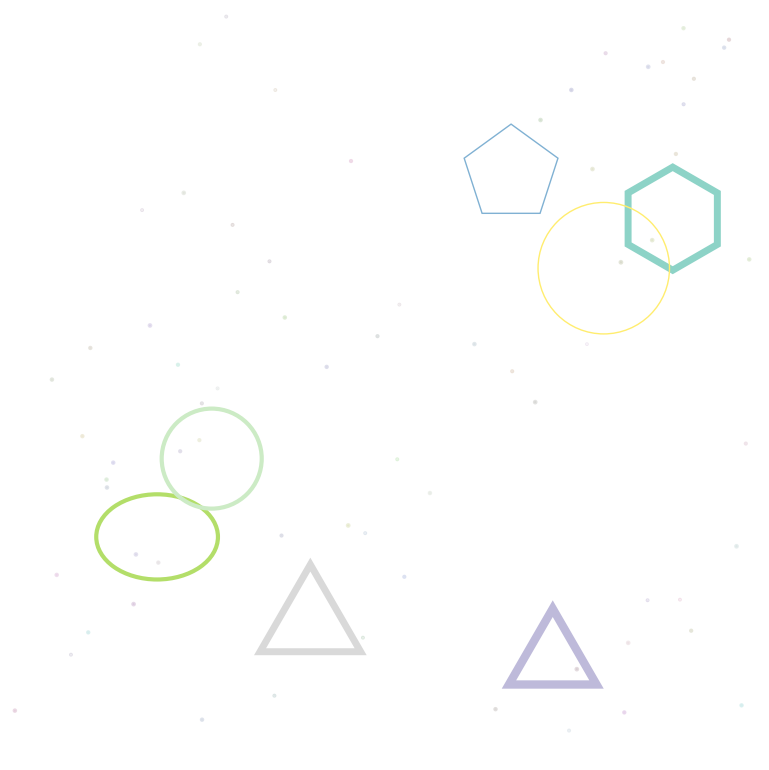[{"shape": "hexagon", "thickness": 2.5, "radius": 0.33, "center": [0.874, 0.716]}, {"shape": "triangle", "thickness": 3, "radius": 0.33, "center": [0.718, 0.144]}, {"shape": "pentagon", "thickness": 0.5, "radius": 0.32, "center": [0.664, 0.775]}, {"shape": "oval", "thickness": 1.5, "radius": 0.4, "center": [0.204, 0.303]}, {"shape": "triangle", "thickness": 2.5, "radius": 0.38, "center": [0.403, 0.191]}, {"shape": "circle", "thickness": 1.5, "radius": 0.32, "center": [0.275, 0.404]}, {"shape": "circle", "thickness": 0.5, "radius": 0.43, "center": [0.784, 0.652]}]